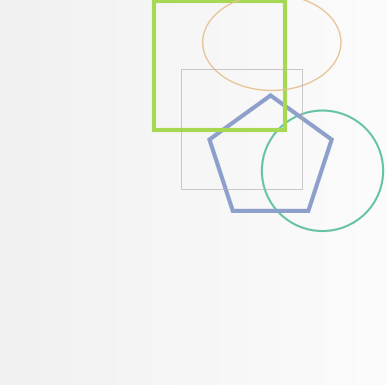[{"shape": "circle", "thickness": 1.5, "radius": 0.78, "center": [0.832, 0.556]}, {"shape": "pentagon", "thickness": 3, "radius": 0.83, "center": [0.698, 0.586]}, {"shape": "square", "thickness": 3, "radius": 0.84, "center": [0.567, 0.831]}, {"shape": "oval", "thickness": 1, "radius": 0.89, "center": [0.701, 0.89]}, {"shape": "square", "thickness": 0.5, "radius": 0.78, "center": [0.624, 0.666]}]